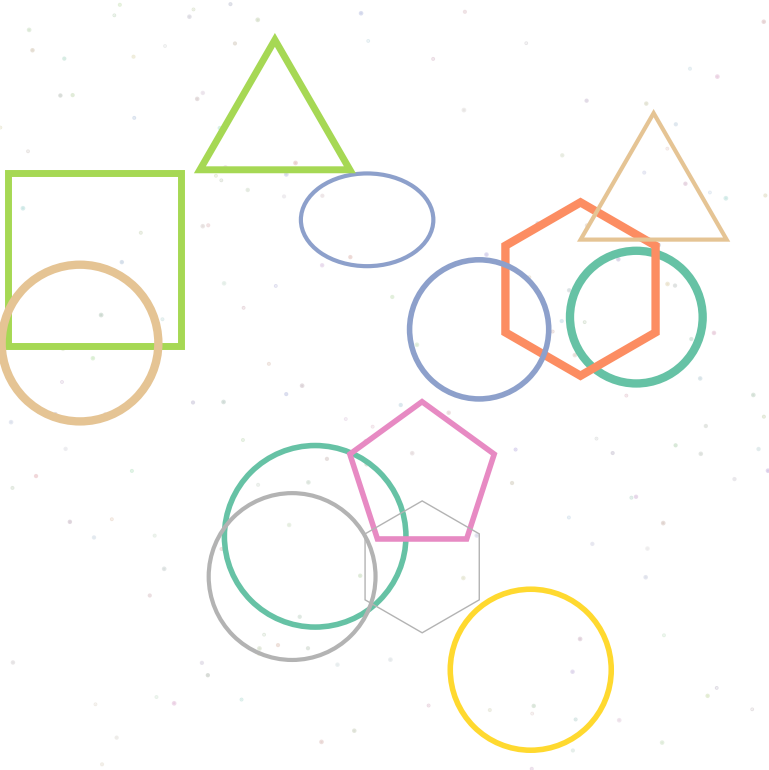[{"shape": "circle", "thickness": 3, "radius": 0.43, "center": [0.826, 0.588]}, {"shape": "circle", "thickness": 2, "radius": 0.59, "center": [0.409, 0.303]}, {"shape": "hexagon", "thickness": 3, "radius": 0.56, "center": [0.754, 0.625]}, {"shape": "circle", "thickness": 2, "radius": 0.45, "center": [0.622, 0.572]}, {"shape": "oval", "thickness": 1.5, "radius": 0.43, "center": [0.477, 0.715]}, {"shape": "pentagon", "thickness": 2, "radius": 0.49, "center": [0.548, 0.38]}, {"shape": "square", "thickness": 2.5, "radius": 0.56, "center": [0.123, 0.663]}, {"shape": "triangle", "thickness": 2.5, "radius": 0.56, "center": [0.357, 0.836]}, {"shape": "circle", "thickness": 2, "radius": 0.52, "center": [0.689, 0.13]}, {"shape": "triangle", "thickness": 1.5, "radius": 0.55, "center": [0.849, 0.744]}, {"shape": "circle", "thickness": 3, "radius": 0.51, "center": [0.104, 0.554]}, {"shape": "circle", "thickness": 1.5, "radius": 0.54, "center": [0.379, 0.251]}, {"shape": "hexagon", "thickness": 0.5, "radius": 0.43, "center": [0.548, 0.264]}]